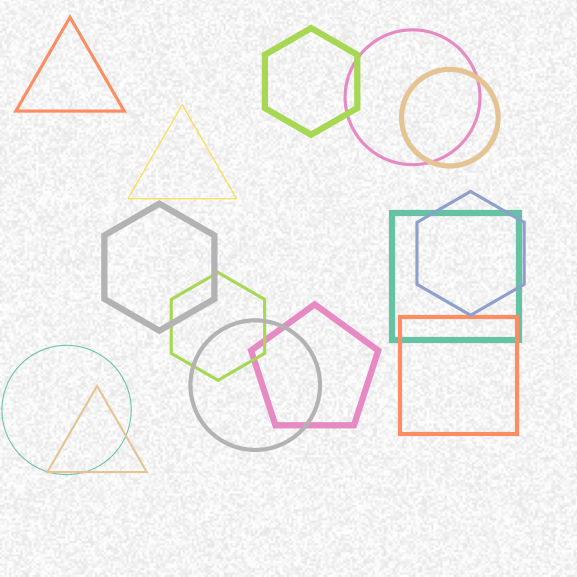[{"shape": "square", "thickness": 3, "radius": 0.55, "center": [0.789, 0.52]}, {"shape": "circle", "thickness": 0.5, "radius": 0.56, "center": [0.115, 0.289]}, {"shape": "triangle", "thickness": 1.5, "radius": 0.54, "center": [0.121, 0.861]}, {"shape": "square", "thickness": 2, "radius": 0.51, "center": [0.793, 0.348]}, {"shape": "hexagon", "thickness": 1.5, "radius": 0.54, "center": [0.815, 0.56]}, {"shape": "pentagon", "thickness": 3, "radius": 0.58, "center": [0.545, 0.356]}, {"shape": "circle", "thickness": 1.5, "radius": 0.58, "center": [0.714, 0.831]}, {"shape": "hexagon", "thickness": 1.5, "radius": 0.47, "center": [0.377, 0.434]}, {"shape": "hexagon", "thickness": 3, "radius": 0.46, "center": [0.539, 0.858]}, {"shape": "triangle", "thickness": 0.5, "radius": 0.54, "center": [0.316, 0.709]}, {"shape": "circle", "thickness": 2.5, "radius": 0.42, "center": [0.779, 0.795]}, {"shape": "triangle", "thickness": 1, "radius": 0.5, "center": [0.168, 0.231]}, {"shape": "circle", "thickness": 2, "radius": 0.56, "center": [0.442, 0.332]}, {"shape": "hexagon", "thickness": 3, "radius": 0.55, "center": [0.276, 0.537]}]